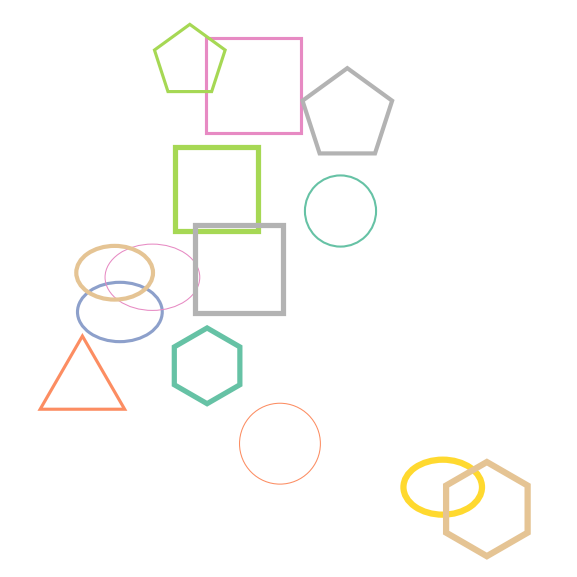[{"shape": "circle", "thickness": 1, "radius": 0.31, "center": [0.59, 0.634]}, {"shape": "hexagon", "thickness": 2.5, "radius": 0.33, "center": [0.359, 0.366]}, {"shape": "circle", "thickness": 0.5, "radius": 0.35, "center": [0.485, 0.231]}, {"shape": "triangle", "thickness": 1.5, "radius": 0.42, "center": [0.143, 0.333]}, {"shape": "oval", "thickness": 1.5, "radius": 0.37, "center": [0.208, 0.459]}, {"shape": "square", "thickness": 1.5, "radius": 0.41, "center": [0.438, 0.851]}, {"shape": "oval", "thickness": 0.5, "radius": 0.41, "center": [0.264, 0.519]}, {"shape": "pentagon", "thickness": 1.5, "radius": 0.32, "center": [0.329, 0.893]}, {"shape": "square", "thickness": 2.5, "radius": 0.36, "center": [0.375, 0.672]}, {"shape": "oval", "thickness": 3, "radius": 0.34, "center": [0.767, 0.156]}, {"shape": "oval", "thickness": 2, "radius": 0.33, "center": [0.199, 0.527]}, {"shape": "hexagon", "thickness": 3, "radius": 0.41, "center": [0.843, 0.118]}, {"shape": "square", "thickness": 2.5, "radius": 0.38, "center": [0.414, 0.533]}, {"shape": "pentagon", "thickness": 2, "radius": 0.41, "center": [0.601, 0.799]}]